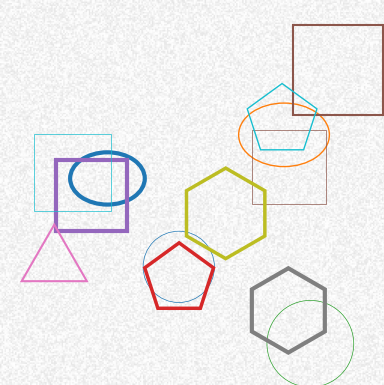[{"shape": "oval", "thickness": 3, "radius": 0.48, "center": [0.279, 0.537]}, {"shape": "circle", "thickness": 0.5, "radius": 0.46, "center": [0.464, 0.307]}, {"shape": "oval", "thickness": 1, "radius": 0.59, "center": [0.738, 0.65]}, {"shape": "circle", "thickness": 0.5, "radius": 0.56, "center": [0.806, 0.107]}, {"shape": "pentagon", "thickness": 2.5, "radius": 0.47, "center": [0.465, 0.275]}, {"shape": "square", "thickness": 3, "radius": 0.46, "center": [0.238, 0.493]}, {"shape": "square", "thickness": 0.5, "radius": 0.48, "center": [0.75, 0.567]}, {"shape": "square", "thickness": 1.5, "radius": 0.58, "center": [0.879, 0.818]}, {"shape": "triangle", "thickness": 1.5, "radius": 0.49, "center": [0.141, 0.319]}, {"shape": "hexagon", "thickness": 3, "radius": 0.55, "center": [0.749, 0.194]}, {"shape": "hexagon", "thickness": 2.5, "radius": 0.59, "center": [0.586, 0.446]}, {"shape": "pentagon", "thickness": 1, "radius": 0.48, "center": [0.733, 0.688]}, {"shape": "square", "thickness": 0.5, "radius": 0.5, "center": [0.188, 0.551]}]